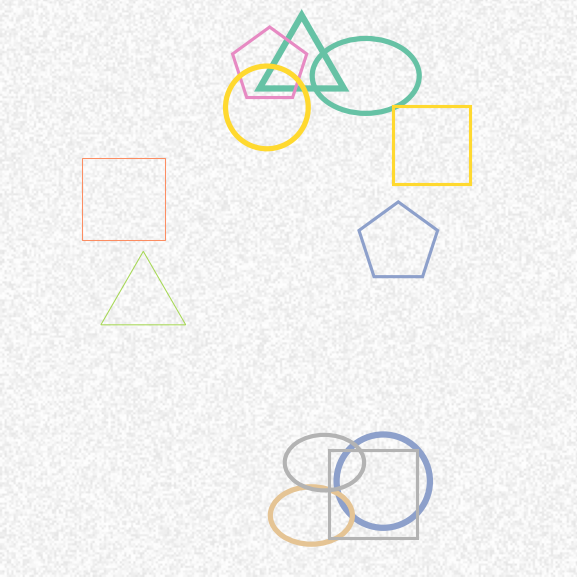[{"shape": "triangle", "thickness": 3, "radius": 0.42, "center": [0.522, 0.888]}, {"shape": "oval", "thickness": 2.5, "radius": 0.46, "center": [0.633, 0.868]}, {"shape": "square", "thickness": 0.5, "radius": 0.36, "center": [0.213, 0.654]}, {"shape": "circle", "thickness": 3, "radius": 0.4, "center": [0.664, 0.166]}, {"shape": "pentagon", "thickness": 1.5, "radius": 0.36, "center": [0.69, 0.578]}, {"shape": "pentagon", "thickness": 1.5, "radius": 0.34, "center": [0.467, 0.885]}, {"shape": "triangle", "thickness": 0.5, "radius": 0.42, "center": [0.248, 0.479]}, {"shape": "circle", "thickness": 2.5, "radius": 0.36, "center": [0.462, 0.813]}, {"shape": "square", "thickness": 1.5, "radius": 0.33, "center": [0.747, 0.748]}, {"shape": "oval", "thickness": 2.5, "radius": 0.36, "center": [0.539, 0.107]}, {"shape": "oval", "thickness": 2, "radius": 0.34, "center": [0.562, 0.198]}, {"shape": "square", "thickness": 1.5, "radius": 0.38, "center": [0.645, 0.144]}]